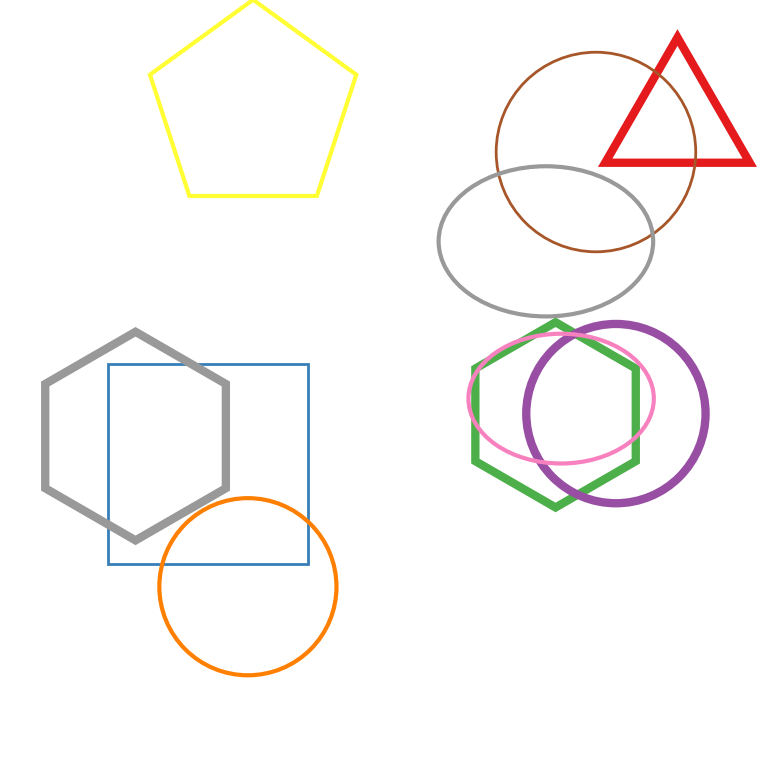[{"shape": "triangle", "thickness": 3, "radius": 0.54, "center": [0.88, 0.843]}, {"shape": "square", "thickness": 1, "radius": 0.65, "center": [0.27, 0.397]}, {"shape": "hexagon", "thickness": 3, "radius": 0.6, "center": [0.722, 0.461]}, {"shape": "circle", "thickness": 3, "radius": 0.58, "center": [0.8, 0.463]}, {"shape": "circle", "thickness": 1.5, "radius": 0.58, "center": [0.322, 0.238]}, {"shape": "pentagon", "thickness": 1.5, "radius": 0.7, "center": [0.329, 0.859]}, {"shape": "circle", "thickness": 1, "radius": 0.65, "center": [0.774, 0.803]}, {"shape": "oval", "thickness": 1.5, "radius": 0.6, "center": [0.729, 0.482]}, {"shape": "oval", "thickness": 1.5, "radius": 0.7, "center": [0.709, 0.687]}, {"shape": "hexagon", "thickness": 3, "radius": 0.68, "center": [0.176, 0.434]}]